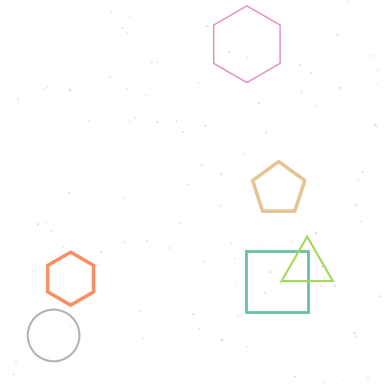[{"shape": "square", "thickness": 2, "radius": 0.4, "center": [0.719, 0.269]}, {"shape": "hexagon", "thickness": 2.5, "radius": 0.34, "center": [0.184, 0.276]}, {"shape": "hexagon", "thickness": 1, "radius": 0.5, "center": [0.641, 0.885]}, {"shape": "triangle", "thickness": 1.5, "radius": 0.38, "center": [0.798, 0.308]}, {"shape": "pentagon", "thickness": 2.5, "radius": 0.36, "center": [0.724, 0.509]}, {"shape": "circle", "thickness": 1.5, "radius": 0.34, "center": [0.139, 0.129]}]